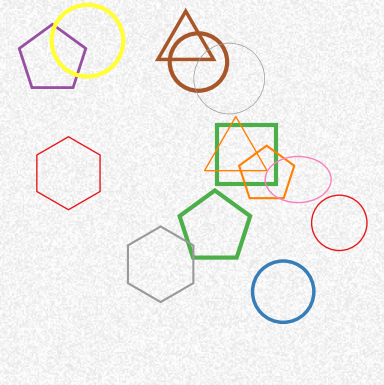[{"shape": "hexagon", "thickness": 1, "radius": 0.47, "center": [0.178, 0.55]}, {"shape": "circle", "thickness": 1, "radius": 0.36, "center": [0.881, 0.421]}, {"shape": "circle", "thickness": 2.5, "radius": 0.4, "center": [0.736, 0.242]}, {"shape": "square", "thickness": 3, "radius": 0.39, "center": [0.64, 0.599]}, {"shape": "pentagon", "thickness": 3, "radius": 0.48, "center": [0.558, 0.409]}, {"shape": "pentagon", "thickness": 2, "radius": 0.45, "center": [0.136, 0.846]}, {"shape": "triangle", "thickness": 1, "radius": 0.47, "center": [0.612, 0.604]}, {"shape": "pentagon", "thickness": 1.5, "radius": 0.38, "center": [0.693, 0.546]}, {"shape": "circle", "thickness": 3, "radius": 0.47, "center": [0.227, 0.894]}, {"shape": "circle", "thickness": 3, "radius": 0.37, "center": [0.515, 0.839]}, {"shape": "triangle", "thickness": 2.5, "radius": 0.42, "center": [0.482, 0.887]}, {"shape": "oval", "thickness": 1, "radius": 0.43, "center": [0.774, 0.534]}, {"shape": "circle", "thickness": 0.5, "radius": 0.46, "center": [0.595, 0.796]}, {"shape": "hexagon", "thickness": 1.5, "radius": 0.49, "center": [0.417, 0.314]}]